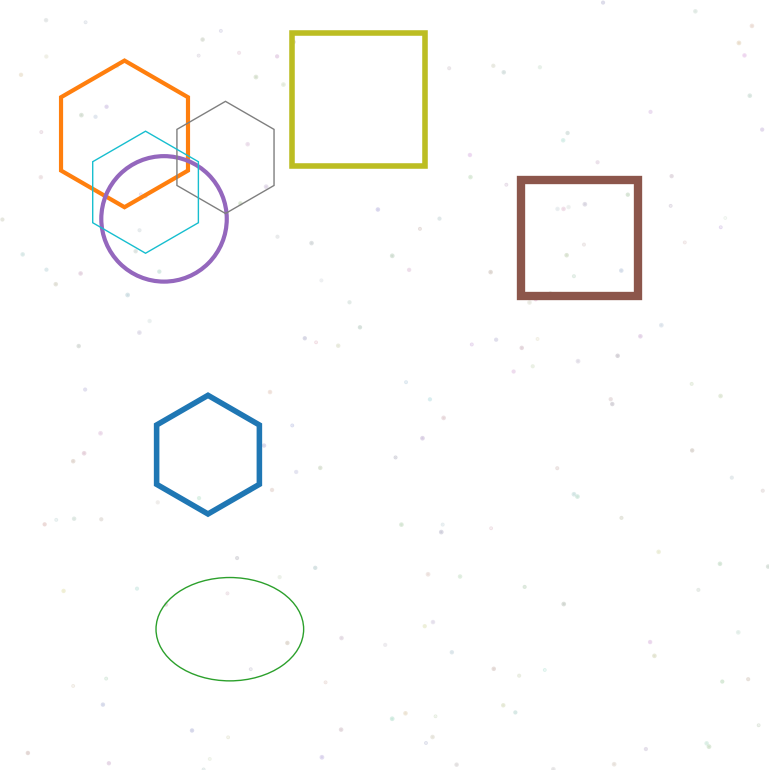[{"shape": "hexagon", "thickness": 2, "radius": 0.39, "center": [0.27, 0.41]}, {"shape": "hexagon", "thickness": 1.5, "radius": 0.48, "center": [0.162, 0.826]}, {"shape": "oval", "thickness": 0.5, "radius": 0.48, "center": [0.298, 0.183]}, {"shape": "circle", "thickness": 1.5, "radius": 0.41, "center": [0.213, 0.716]}, {"shape": "square", "thickness": 3, "radius": 0.38, "center": [0.753, 0.691]}, {"shape": "hexagon", "thickness": 0.5, "radius": 0.36, "center": [0.293, 0.796]}, {"shape": "square", "thickness": 2, "radius": 0.43, "center": [0.465, 0.871]}, {"shape": "hexagon", "thickness": 0.5, "radius": 0.4, "center": [0.189, 0.75]}]